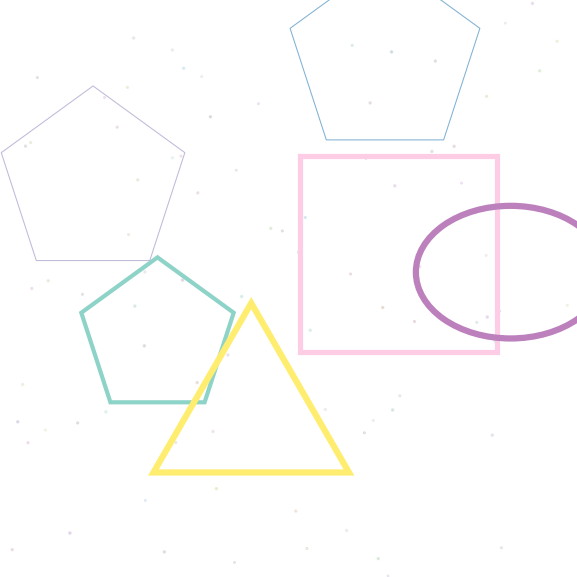[{"shape": "pentagon", "thickness": 2, "radius": 0.69, "center": [0.273, 0.415]}, {"shape": "pentagon", "thickness": 0.5, "radius": 0.84, "center": [0.161, 0.683]}, {"shape": "pentagon", "thickness": 0.5, "radius": 0.86, "center": [0.667, 0.897]}, {"shape": "square", "thickness": 2.5, "radius": 0.85, "center": [0.69, 0.559]}, {"shape": "oval", "thickness": 3, "radius": 0.82, "center": [0.884, 0.528]}, {"shape": "triangle", "thickness": 3, "radius": 0.98, "center": [0.435, 0.279]}]